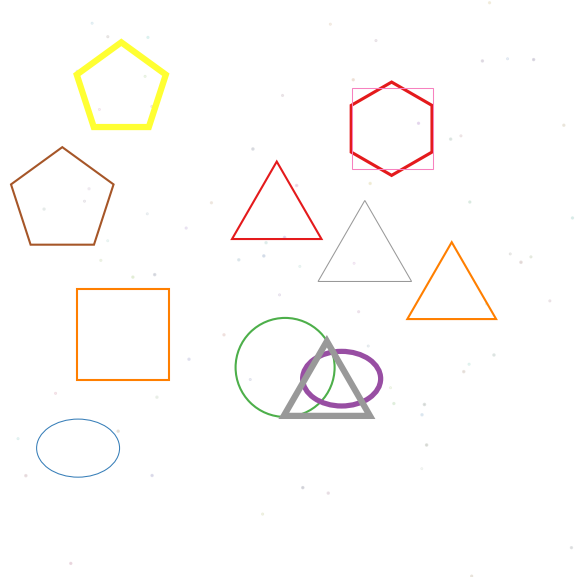[{"shape": "hexagon", "thickness": 1.5, "radius": 0.4, "center": [0.678, 0.776]}, {"shape": "triangle", "thickness": 1, "radius": 0.45, "center": [0.479, 0.63]}, {"shape": "oval", "thickness": 0.5, "radius": 0.36, "center": [0.135, 0.223]}, {"shape": "circle", "thickness": 1, "radius": 0.43, "center": [0.494, 0.363]}, {"shape": "oval", "thickness": 2.5, "radius": 0.34, "center": [0.592, 0.343]}, {"shape": "triangle", "thickness": 1, "radius": 0.44, "center": [0.782, 0.491]}, {"shape": "square", "thickness": 1, "radius": 0.4, "center": [0.213, 0.42]}, {"shape": "pentagon", "thickness": 3, "radius": 0.41, "center": [0.21, 0.845]}, {"shape": "pentagon", "thickness": 1, "radius": 0.47, "center": [0.108, 0.651]}, {"shape": "square", "thickness": 0.5, "radius": 0.35, "center": [0.68, 0.777]}, {"shape": "triangle", "thickness": 0.5, "radius": 0.47, "center": [0.632, 0.558]}, {"shape": "triangle", "thickness": 3, "radius": 0.43, "center": [0.566, 0.322]}]